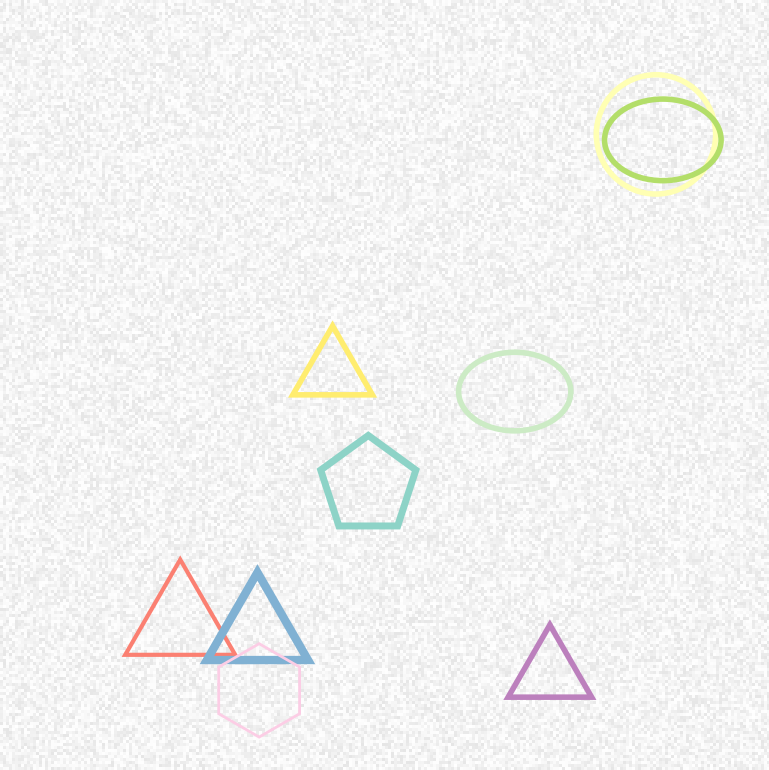[{"shape": "pentagon", "thickness": 2.5, "radius": 0.32, "center": [0.478, 0.369]}, {"shape": "circle", "thickness": 2, "radius": 0.39, "center": [0.852, 0.825]}, {"shape": "triangle", "thickness": 1.5, "radius": 0.41, "center": [0.234, 0.191]}, {"shape": "triangle", "thickness": 3, "radius": 0.38, "center": [0.334, 0.181]}, {"shape": "oval", "thickness": 2, "radius": 0.38, "center": [0.861, 0.818]}, {"shape": "hexagon", "thickness": 1, "radius": 0.3, "center": [0.337, 0.103]}, {"shape": "triangle", "thickness": 2, "radius": 0.31, "center": [0.714, 0.126]}, {"shape": "oval", "thickness": 2, "radius": 0.36, "center": [0.668, 0.491]}, {"shape": "triangle", "thickness": 2, "radius": 0.3, "center": [0.432, 0.517]}]